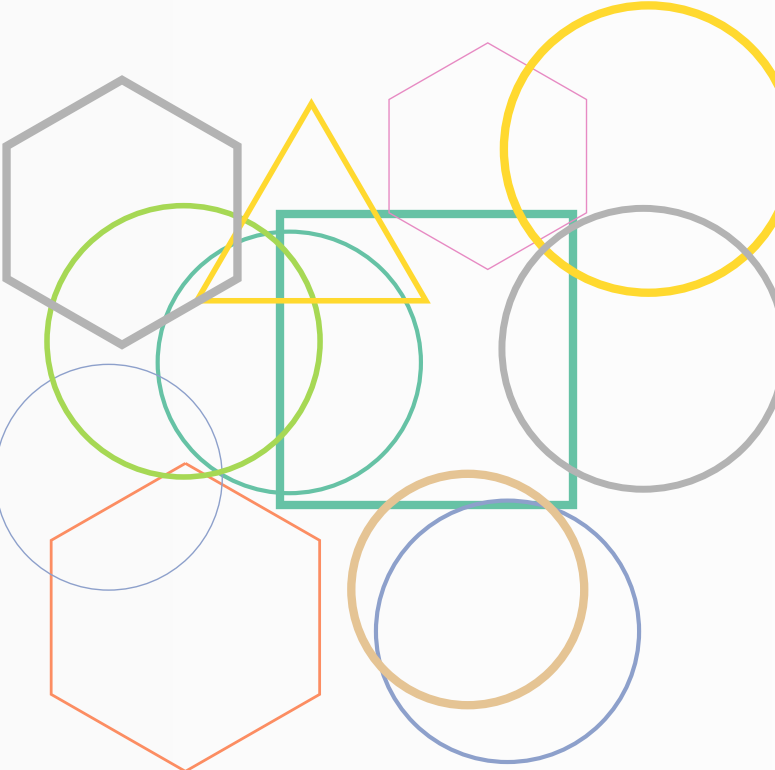[{"shape": "square", "thickness": 3, "radius": 0.94, "center": [0.55, 0.533]}, {"shape": "circle", "thickness": 1.5, "radius": 0.85, "center": [0.373, 0.529]}, {"shape": "hexagon", "thickness": 1, "radius": 1.0, "center": [0.239, 0.198]}, {"shape": "circle", "thickness": 0.5, "radius": 0.73, "center": [0.14, 0.38]}, {"shape": "circle", "thickness": 1.5, "radius": 0.85, "center": [0.655, 0.18]}, {"shape": "hexagon", "thickness": 0.5, "radius": 0.74, "center": [0.629, 0.797]}, {"shape": "circle", "thickness": 2, "radius": 0.88, "center": [0.237, 0.557]}, {"shape": "triangle", "thickness": 2, "radius": 0.85, "center": [0.402, 0.695]}, {"shape": "circle", "thickness": 3, "radius": 0.93, "center": [0.837, 0.806]}, {"shape": "circle", "thickness": 3, "radius": 0.75, "center": [0.604, 0.234]}, {"shape": "circle", "thickness": 2.5, "radius": 0.91, "center": [0.83, 0.547]}, {"shape": "hexagon", "thickness": 3, "radius": 0.86, "center": [0.157, 0.724]}]